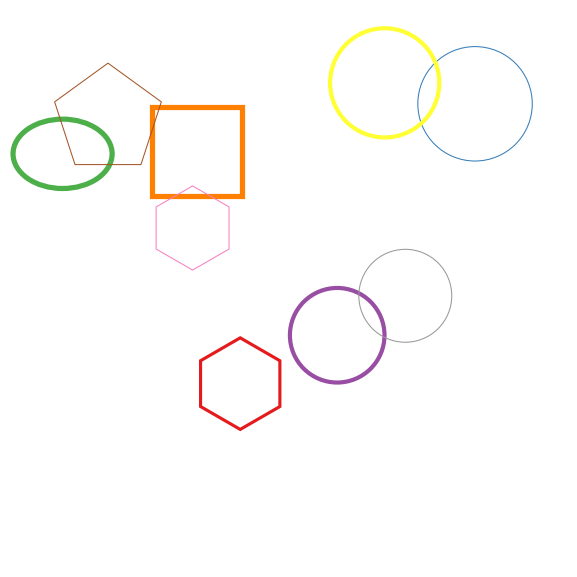[{"shape": "hexagon", "thickness": 1.5, "radius": 0.4, "center": [0.416, 0.335]}, {"shape": "circle", "thickness": 0.5, "radius": 0.5, "center": [0.823, 0.819]}, {"shape": "oval", "thickness": 2.5, "radius": 0.43, "center": [0.108, 0.733]}, {"shape": "circle", "thickness": 2, "radius": 0.41, "center": [0.584, 0.419]}, {"shape": "square", "thickness": 2.5, "radius": 0.39, "center": [0.341, 0.737]}, {"shape": "circle", "thickness": 2, "radius": 0.47, "center": [0.666, 0.856]}, {"shape": "pentagon", "thickness": 0.5, "radius": 0.49, "center": [0.187, 0.793]}, {"shape": "hexagon", "thickness": 0.5, "radius": 0.36, "center": [0.333, 0.604]}, {"shape": "circle", "thickness": 0.5, "radius": 0.4, "center": [0.702, 0.487]}]